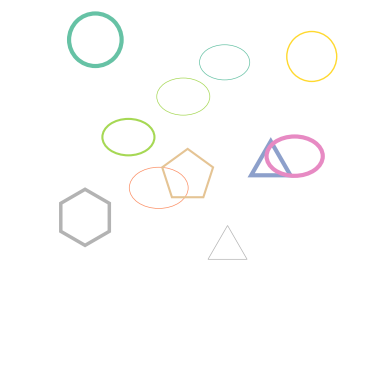[{"shape": "oval", "thickness": 0.5, "radius": 0.33, "center": [0.583, 0.838]}, {"shape": "circle", "thickness": 3, "radius": 0.34, "center": [0.248, 0.897]}, {"shape": "oval", "thickness": 0.5, "radius": 0.38, "center": [0.412, 0.512]}, {"shape": "triangle", "thickness": 3, "radius": 0.29, "center": [0.703, 0.574]}, {"shape": "oval", "thickness": 3, "radius": 0.36, "center": [0.765, 0.594]}, {"shape": "oval", "thickness": 1.5, "radius": 0.34, "center": [0.334, 0.644]}, {"shape": "oval", "thickness": 0.5, "radius": 0.34, "center": [0.476, 0.749]}, {"shape": "circle", "thickness": 1, "radius": 0.32, "center": [0.81, 0.853]}, {"shape": "pentagon", "thickness": 1.5, "radius": 0.35, "center": [0.487, 0.544]}, {"shape": "triangle", "thickness": 0.5, "radius": 0.29, "center": [0.591, 0.356]}, {"shape": "hexagon", "thickness": 2.5, "radius": 0.36, "center": [0.221, 0.436]}]